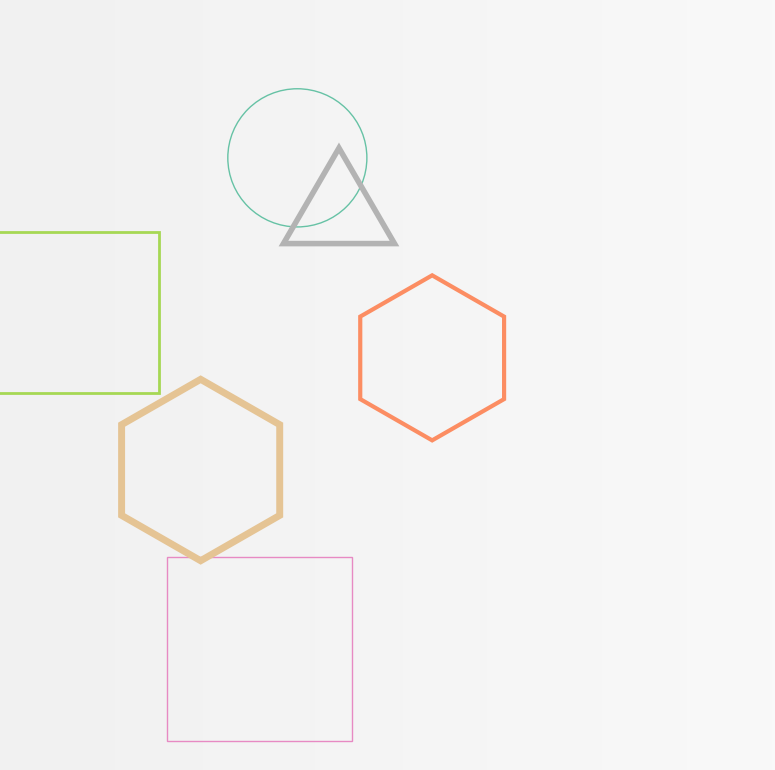[{"shape": "circle", "thickness": 0.5, "radius": 0.45, "center": [0.384, 0.795]}, {"shape": "hexagon", "thickness": 1.5, "radius": 0.54, "center": [0.558, 0.535]}, {"shape": "square", "thickness": 0.5, "radius": 0.6, "center": [0.335, 0.157]}, {"shape": "square", "thickness": 1, "radius": 0.52, "center": [0.101, 0.594]}, {"shape": "hexagon", "thickness": 2.5, "radius": 0.59, "center": [0.259, 0.39]}, {"shape": "triangle", "thickness": 2, "radius": 0.41, "center": [0.437, 0.725]}]